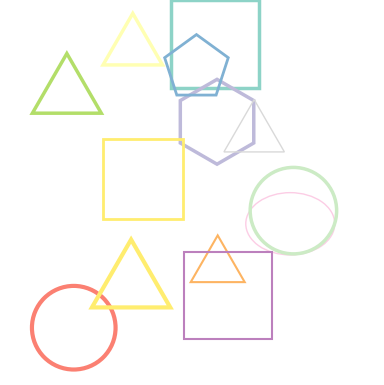[{"shape": "square", "thickness": 2.5, "radius": 0.57, "center": [0.558, 0.886]}, {"shape": "triangle", "thickness": 2.5, "radius": 0.45, "center": [0.345, 0.876]}, {"shape": "hexagon", "thickness": 2.5, "radius": 0.55, "center": [0.564, 0.684]}, {"shape": "circle", "thickness": 3, "radius": 0.54, "center": [0.192, 0.149]}, {"shape": "pentagon", "thickness": 2, "radius": 0.43, "center": [0.51, 0.823]}, {"shape": "triangle", "thickness": 1.5, "radius": 0.4, "center": [0.565, 0.308]}, {"shape": "triangle", "thickness": 2.5, "radius": 0.52, "center": [0.174, 0.758]}, {"shape": "oval", "thickness": 1, "radius": 0.58, "center": [0.754, 0.419]}, {"shape": "triangle", "thickness": 1, "radius": 0.45, "center": [0.66, 0.651]}, {"shape": "square", "thickness": 1.5, "radius": 0.57, "center": [0.592, 0.232]}, {"shape": "circle", "thickness": 2.5, "radius": 0.56, "center": [0.762, 0.453]}, {"shape": "triangle", "thickness": 3, "radius": 0.59, "center": [0.341, 0.26]}, {"shape": "square", "thickness": 2, "radius": 0.52, "center": [0.371, 0.535]}]